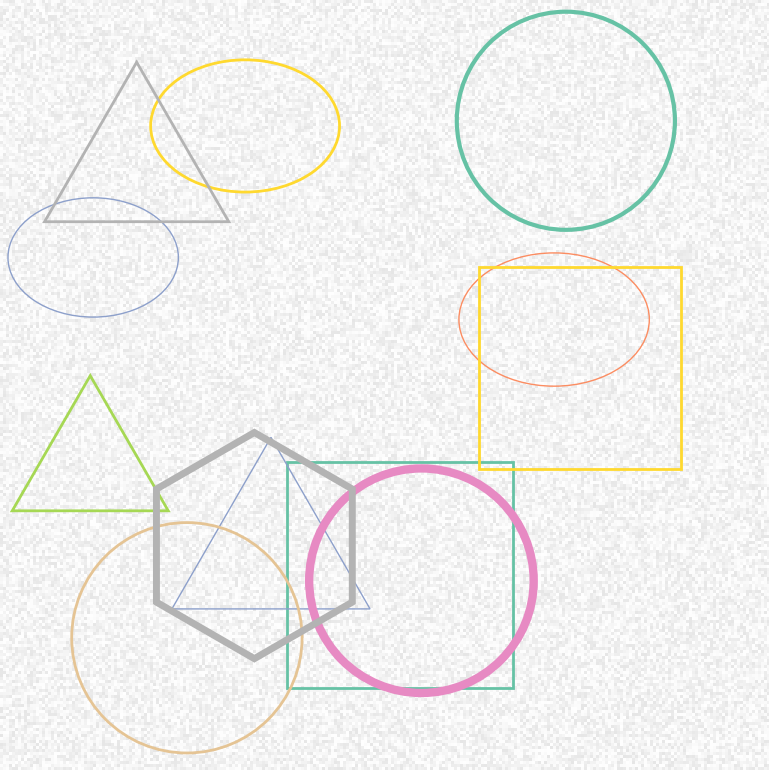[{"shape": "square", "thickness": 1, "radius": 0.73, "center": [0.519, 0.254]}, {"shape": "circle", "thickness": 1.5, "radius": 0.71, "center": [0.735, 0.843]}, {"shape": "oval", "thickness": 0.5, "radius": 0.62, "center": [0.72, 0.585]}, {"shape": "triangle", "thickness": 0.5, "radius": 0.74, "center": [0.352, 0.283]}, {"shape": "oval", "thickness": 0.5, "radius": 0.55, "center": [0.121, 0.666]}, {"shape": "circle", "thickness": 3, "radius": 0.73, "center": [0.547, 0.246]}, {"shape": "triangle", "thickness": 1, "radius": 0.59, "center": [0.117, 0.395]}, {"shape": "oval", "thickness": 1, "radius": 0.61, "center": [0.318, 0.836]}, {"shape": "square", "thickness": 1, "radius": 0.66, "center": [0.753, 0.522]}, {"shape": "circle", "thickness": 1, "radius": 0.75, "center": [0.243, 0.172]}, {"shape": "hexagon", "thickness": 2.5, "radius": 0.73, "center": [0.33, 0.291]}, {"shape": "triangle", "thickness": 1, "radius": 0.69, "center": [0.177, 0.781]}]